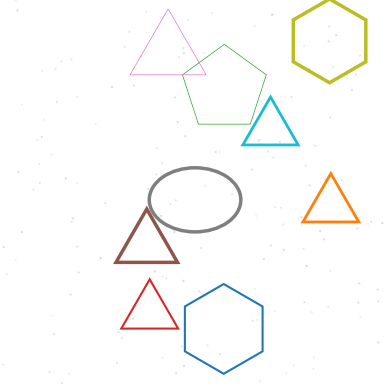[{"shape": "hexagon", "thickness": 1.5, "radius": 0.58, "center": [0.581, 0.146]}, {"shape": "triangle", "thickness": 2, "radius": 0.42, "center": [0.859, 0.465]}, {"shape": "pentagon", "thickness": 0.5, "radius": 0.57, "center": [0.583, 0.77]}, {"shape": "triangle", "thickness": 1.5, "radius": 0.43, "center": [0.389, 0.189]}, {"shape": "triangle", "thickness": 2.5, "radius": 0.46, "center": [0.381, 0.365]}, {"shape": "triangle", "thickness": 0.5, "radius": 0.57, "center": [0.437, 0.863]}, {"shape": "oval", "thickness": 2.5, "radius": 0.59, "center": [0.507, 0.481]}, {"shape": "hexagon", "thickness": 2.5, "radius": 0.54, "center": [0.856, 0.894]}, {"shape": "triangle", "thickness": 2, "radius": 0.41, "center": [0.703, 0.665]}]